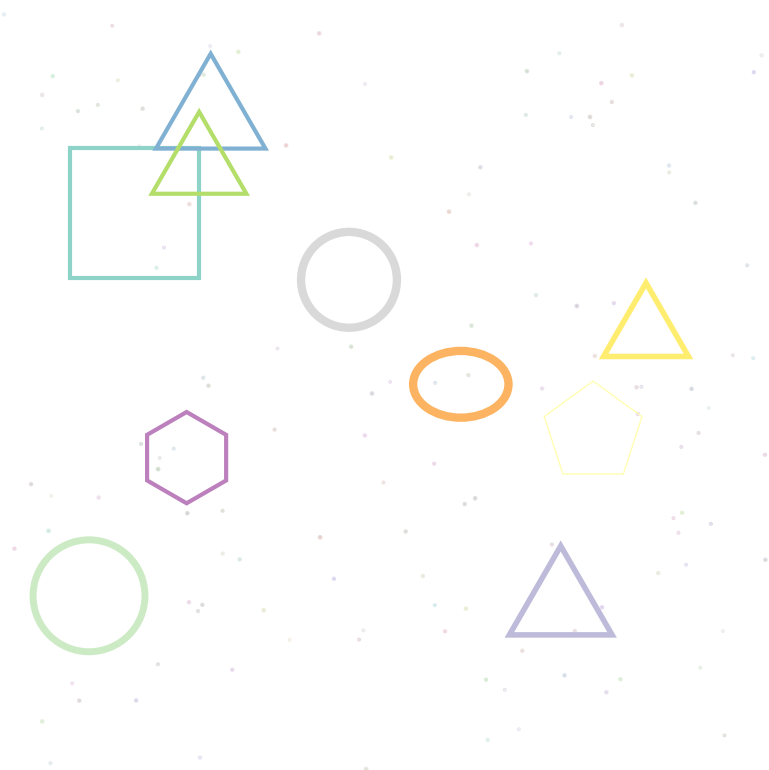[{"shape": "square", "thickness": 1.5, "radius": 0.42, "center": [0.174, 0.723]}, {"shape": "pentagon", "thickness": 0.5, "radius": 0.33, "center": [0.77, 0.438]}, {"shape": "triangle", "thickness": 2, "radius": 0.39, "center": [0.728, 0.214]}, {"shape": "triangle", "thickness": 1.5, "radius": 0.41, "center": [0.274, 0.848]}, {"shape": "oval", "thickness": 3, "radius": 0.31, "center": [0.598, 0.501]}, {"shape": "triangle", "thickness": 1.5, "radius": 0.35, "center": [0.259, 0.784]}, {"shape": "circle", "thickness": 3, "radius": 0.31, "center": [0.453, 0.637]}, {"shape": "hexagon", "thickness": 1.5, "radius": 0.3, "center": [0.242, 0.406]}, {"shape": "circle", "thickness": 2.5, "radius": 0.36, "center": [0.116, 0.226]}, {"shape": "triangle", "thickness": 2, "radius": 0.32, "center": [0.839, 0.569]}]